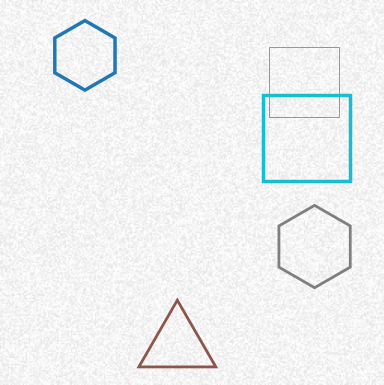[{"shape": "hexagon", "thickness": 2.5, "radius": 0.45, "center": [0.221, 0.856]}, {"shape": "square", "thickness": 0.5, "radius": 0.46, "center": [0.79, 0.787]}, {"shape": "triangle", "thickness": 2, "radius": 0.58, "center": [0.461, 0.105]}, {"shape": "hexagon", "thickness": 2, "radius": 0.53, "center": [0.817, 0.36]}, {"shape": "square", "thickness": 2.5, "radius": 0.56, "center": [0.796, 0.642]}]